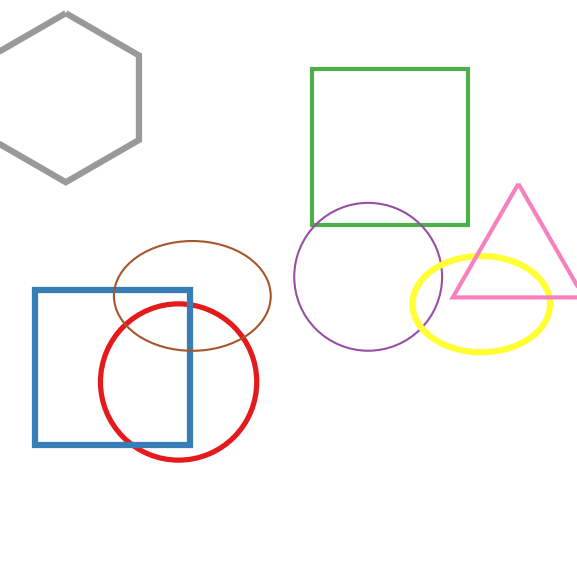[{"shape": "circle", "thickness": 2.5, "radius": 0.68, "center": [0.309, 0.338]}, {"shape": "square", "thickness": 3, "radius": 0.67, "center": [0.195, 0.362]}, {"shape": "square", "thickness": 2, "radius": 0.68, "center": [0.675, 0.744]}, {"shape": "circle", "thickness": 1, "radius": 0.64, "center": [0.638, 0.52]}, {"shape": "oval", "thickness": 3, "radius": 0.6, "center": [0.833, 0.472]}, {"shape": "oval", "thickness": 1, "radius": 0.68, "center": [0.333, 0.487]}, {"shape": "triangle", "thickness": 2, "radius": 0.66, "center": [0.898, 0.55]}, {"shape": "hexagon", "thickness": 3, "radius": 0.73, "center": [0.114, 0.83]}]